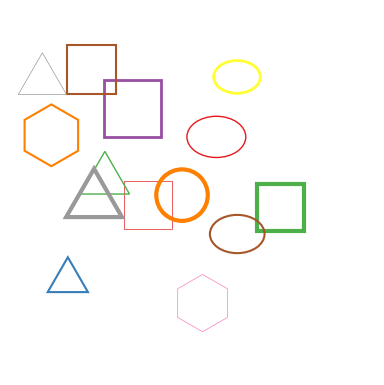[{"shape": "square", "thickness": 0.5, "radius": 0.31, "center": [0.384, 0.467]}, {"shape": "oval", "thickness": 1, "radius": 0.38, "center": [0.562, 0.644]}, {"shape": "triangle", "thickness": 1.5, "radius": 0.3, "center": [0.176, 0.271]}, {"shape": "square", "thickness": 3, "radius": 0.31, "center": [0.729, 0.46]}, {"shape": "triangle", "thickness": 1, "radius": 0.37, "center": [0.272, 0.533]}, {"shape": "square", "thickness": 2, "radius": 0.37, "center": [0.344, 0.719]}, {"shape": "hexagon", "thickness": 1.5, "radius": 0.4, "center": [0.133, 0.649]}, {"shape": "circle", "thickness": 3, "radius": 0.33, "center": [0.473, 0.493]}, {"shape": "oval", "thickness": 2, "radius": 0.3, "center": [0.615, 0.8]}, {"shape": "square", "thickness": 1.5, "radius": 0.32, "center": [0.238, 0.819]}, {"shape": "oval", "thickness": 1.5, "radius": 0.35, "center": [0.616, 0.392]}, {"shape": "hexagon", "thickness": 0.5, "radius": 0.37, "center": [0.526, 0.213]}, {"shape": "triangle", "thickness": 3, "radius": 0.42, "center": [0.244, 0.478]}, {"shape": "triangle", "thickness": 0.5, "radius": 0.36, "center": [0.11, 0.791]}]